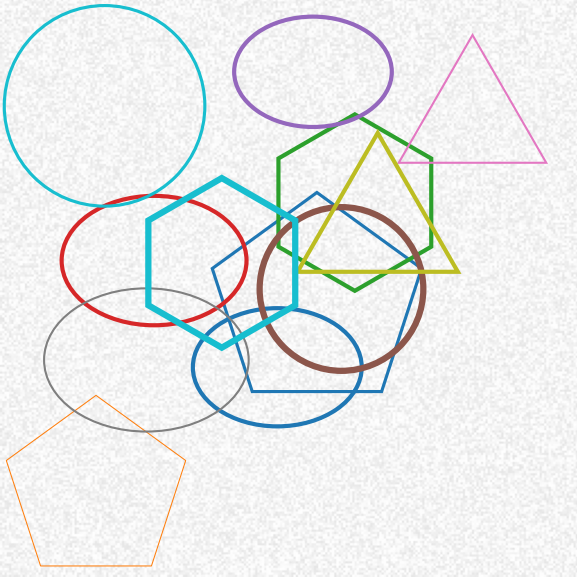[{"shape": "pentagon", "thickness": 1.5, "radius": 0.95, "center": [0.549, 0.475]}, {"shape": "oval", "thickness": 2, "radius": 0.73, "center": [0.48, 0.363]}, {"shape": "pentagon", "thickness": 0.5, "radius": 0.82, "center": [0.166, 0.151]}, {"shape": "hexagon", "thickness": 2, "radius": 0.76, "center": [0.614, 0.648]}, {"shape": "oval", "thickness": 2, "radius": 0.8, "center": [0.267, 0.548]}, {"shape": "oval", "thickness": 2, "radius": 0.68, "center": [0.542, 0.875]}, {"shape": "circle", "thickness": 3, "radius": 0.71, "center": [0.591, 0.499]}, {"shape": "triangle", "thickness": 1, "radius": 0.74, "center": [0.818, 0.791]}, {"shape": "oval", "thickness": 1, "radius": 0.89, "center": [0.253, 0.376]}, {"shape": "triangle", "thickness": 2, "radius": 0.8, "center": [0.654, 0.609]}, {"shape": "hexagon", "thickness": 3, "radius": 0.73, "center": [0.384, 0.544]}, {"shape": "circle", "thickness": 1.5, "radius": 0.87, "center": [0.181, 0.816]}]